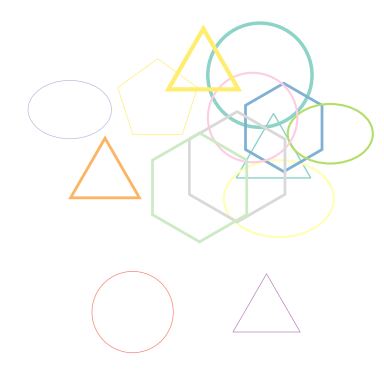[{"shape": "circle", "thickness": 2.5, "radius": 0.68, "center": [0.675, 0.805]}, {"shape": "triangle", "thickness": 1, "radius": 0.56, "center": [0.71, 0.594]}, {"shape": "oval", "thickness": 1.5, "radius": 0.71, "center": [0.724, 0.484]}, {"shape": "oval", "thickness": 0.5, "radius": 0.54, "center": [0.181, 0.715]}, {"shape": "circle", "thickness": 0.5, "radius": 0.53, "center": [0.345, 0.189]}, {"shape": "hexagon", "thickness": 2, "radius": 0.57, "center": [0.737, 0.669]}, {"shape": "triangle", "thickness": 2, "radius": 0.52, "center": [0.273, 0.538]}, {"shape": "oval", "thickness": 1.5, "radius": 0.55, "center": [0.858, 0.653]}, {"shape": "circle", "thickness": 1.5, "radius": 0.58, "center": [0.656, 0.695]}, {"shape": "hexagon", "thickness": 2, "radius": 0.72, "center": [0.616, 0.567]}, {"shape": "triangle", "thickness": 0.5, "radius": 0.5, "center": [0.692, 0.188]}, {"shape": "hexagon", "thickness": 2, "radius": 0.71, "center": [0.518, 0.513]}, {"shape": "pentagon", "thickness": 0.5, "radius": 0.54, "center": [0.409, 0.739]}, {"shape": "triangle", "thickness": 3, "radius": 0.53, "center": [0.528, 0.821]}]